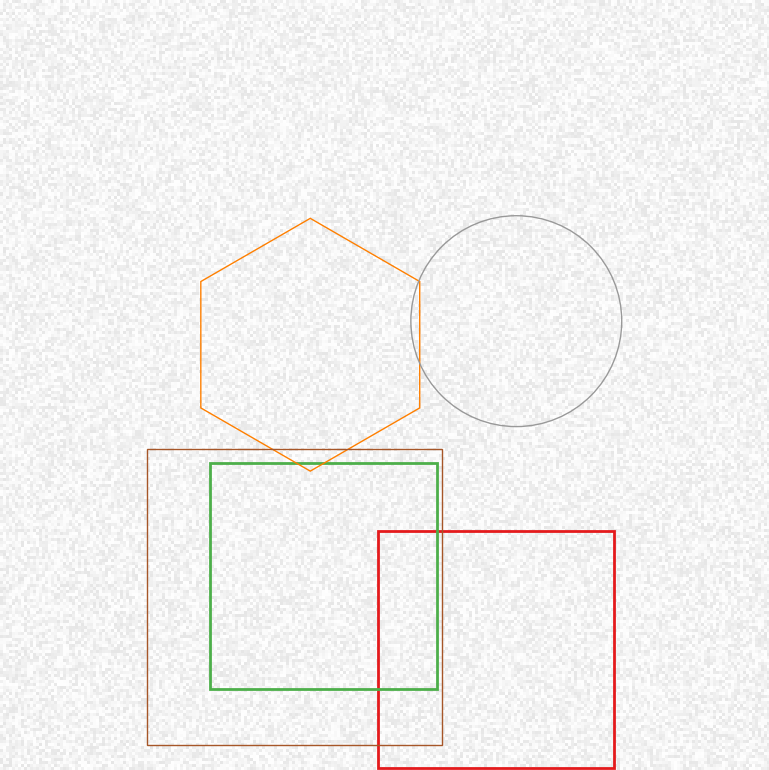[{"shape": "square", "thickness": 1, "radius": 0.77, "center": [0.644, 0.156]}, {"shape": "square", "thickness": 1, "radius": 0.74, "center": [0.42, 0.252]}, {"shape": "hexagon", "thickness": 0.5, "radius": 0.82, "center": [0.403, 0.552]}, {"shape": "square", "thickness": 0.5, "radius": 0.96, "center": [0.383, 0.225]}, {"shape": "circle", "thickness": 0.5, "radius": 0.68, "center": [0.671, 0.583]}]